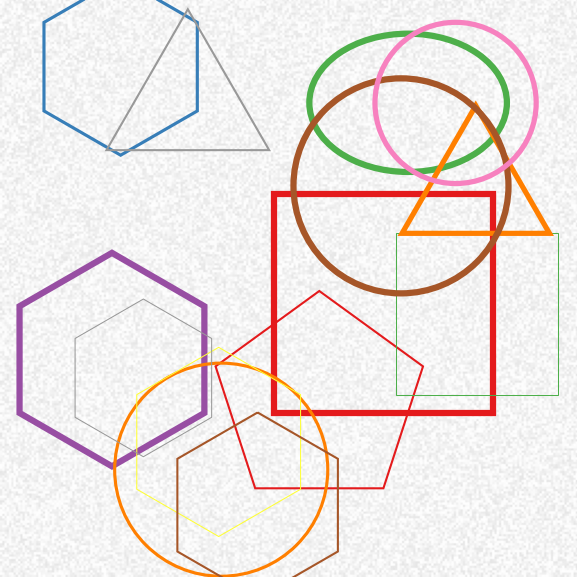[{"shape": "pentagon", "thickness": 1, "radius": 0.94, "center": [0.553, 0.306]}, {"shape": "square", "thickness": 3, "radius": 0.95, "center": [0.664, 0.473]}, {"shape": "hexagon", "thickness": 1.5, "radius": 0.77, "center": [0.209, 0.884]}, {"shape": "oval", "thickness": 3, "radius": 0.86, "center": [0.707, 0.821]}, {"shape": "square", "thickness": 0.5, "radius": 0.7, "center": [0.826, 0.455]}, {"shape": "hexagon", "thickness": 3, "radius": 0.92, "center": [0.194, 0.376]}, {"shape": "triangle", "thickness": 2.5, "radius": 0.74, "center": [0.824, 0.669]}, {"shape": "circle", "thickness": 1.5, "radius": 0.92, "center": [0.383, 0.186]}, {"shape": "hexagon", "thickness": 0.5, "radius": 0.82, "center": [0.379, 0.234]}, {"shape": "hexagon", "thickness": 1, "radius": 0.8, "center": [0.446, 0.124]}, {"shape": "circle", "thickness": 3, "radius": 0.93, "center": [0.694, 0.677]}, {"shape": "circle", "thickness": 2.5, "radius": 0.7, "center": [0.789, 0.821]}, {"shape": "triangle", "thickness": 1, "radius": 0.81, "center": [0.325, 0.82]}, {"shape": "hexagon", "thickness": 0.5, "radius": 0.68, "center": [0.248, 0.345]}]